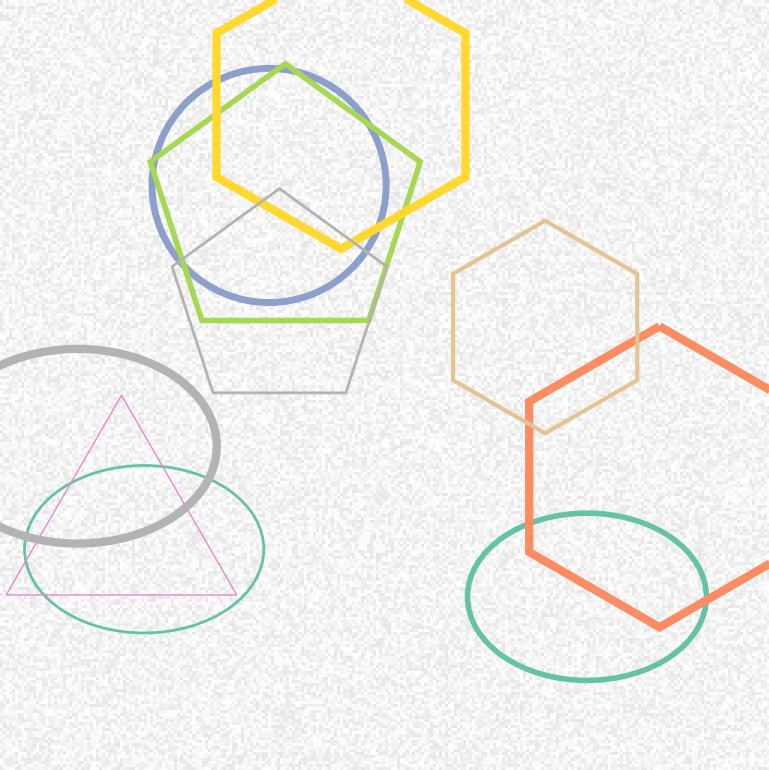[{"shape": "oval", "thickness": 2, "radius": 0.78, "center": [0.762, 0.225]}, {"shape": "oval", "thickness": 1, "radius": 0.78, "center": [0.187, 0.287]}, {"shape": "hexagon", "thickness": 3, "radius": 0.98, "center": [0.857, 0.381]}, {"shape": "circle", "thickness": 2.5, "radius": 0.76, "center": [0.349, 0.759]}, {"shape": "triangle", "thickness": 0.5, "radius": 0.86, "center": [0.158, 0.314]}, {"shape": "pentagon", "thickness": 2, "radius": 0.92, "center": [0.371, 0.733]}, {"shape": "hexagon", "thickness": 3, "radius": 0.93, "center": [0.443, 0.863]}, {"shape": "hexagon", "thickness": 1.5, "radius": 0.69, "center": [0.708, 0.575]}, {"shape": "oval", "thickness": 3, "radius": 0.9, "center": [0.101, 0.421]}, {"shape": "pentagon", "thickness": 1, "radius": 0.73, "center": [0.363, 0.608]}]